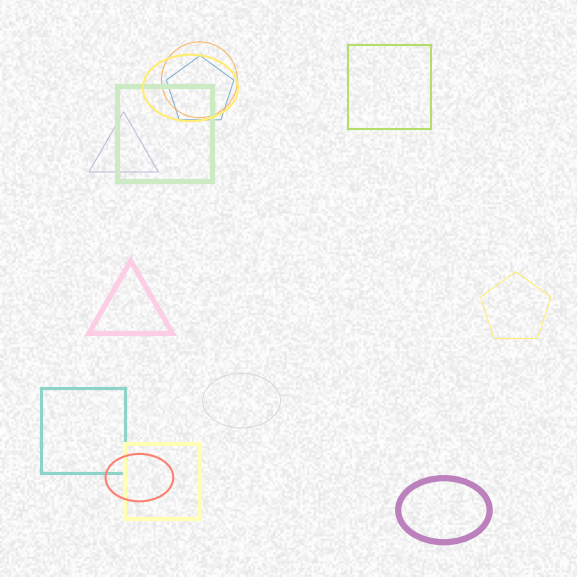[{"shape": "square", "thickness": 1.5, "radius": 0.36, "center": [0.144, 0.254]}, {"shape": "square", "thickness": 2, "radius": 0.32, "center": [0.281, 0.165]}, {"shape": "triangle", "thickness": 0.5, "radius": 0.35, "center": [0.214, 0.736]}, {"shape": "oval", "thickness": 1, "radius": 0.29, "center": [0.241, 0.172]}, {"shape": "pentagon", "thickness": 0.5, "radius": 0.31, "center": [0.346, 0.841]}, {"shape": "circle", "thickness": 0.5, "radius": 0.33, "center": [0.345, 0.861]}, {"shape": "square", "thickness": 1, "radius": 0.36, "center": [0.674, 0.849]}, {"shape": "triangle", "thickness": 2.5, "radius": 0.42, "center": [0.226, 0.464]}, {"shape": "oval", "thickness": 0.5, "radius": 0.34, "center": [0.418, 0.305]}, {"shape": "oval", "thickness": 3, "radius": 0.4, "center": [0.769, 0.116]}, {"shape": "square", "thickness": 2.5, "radius": 0.41, "center": [0.285, 0.768]}, {"shape": "pentagon", "thickness": 0.5, "radius": 0.32, "center": [0.893, 0.465]}, {"shape": "oval", "thickness": 1, "radius": 0.41, "center": [0.33, 0.847]}]